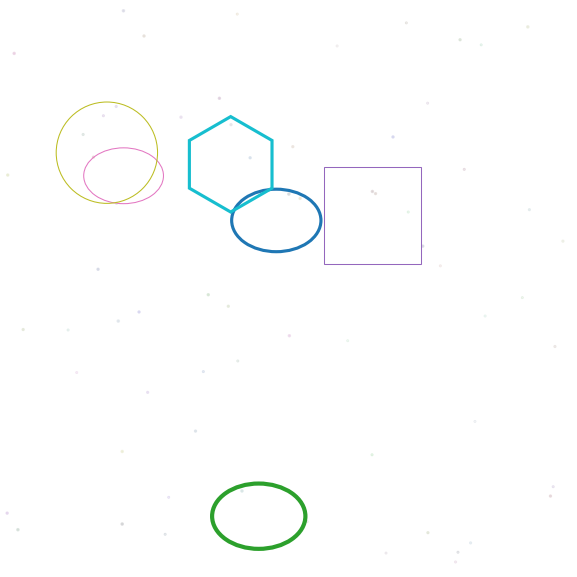[{"shape": "oval", "thickness": 1.5, "radius": 0.39, "center": [0.478, 0.617]}, {"shape": "oval", "thickness": 2, "radius": 0.4, "center": [0.448, 0.105]}, {"shape": "square", "thickness": 0.5, "radius": 0.42, "center": [0.645, 0.626]}, {"shape": "oval", "thickness": 0.5, "radius": 0.35, "center": [0.214, 0.695]}, {"shape": "circle", "thickness": 0.5, "radius": 0.44, "center": [0.185, 0.735]}, {"shape": "hexagon", "thickness": 1.5, "radius": 0.41, "center": [0.399, 0.715]}]